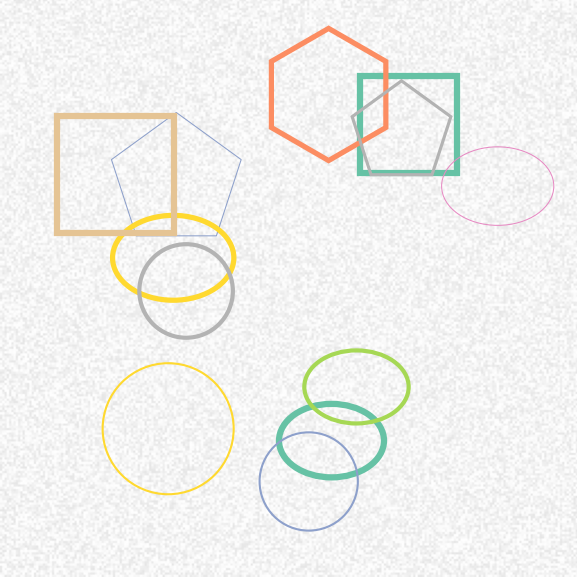[{"shape": "oval", "thickness": 3, "radius": 0.45, "center": [0.574, 0.236]}, {"shape": "square", "thickness": 3, "radius": 0.42, "center": [0.707, 0.784]}, {"shape": "hexagon", "thickness": 2.5, "radius": 0.57, "center": [0.569, 0.836]}, {"shape": "pentagon", "thickness": 0.5, "radius": 0.59, "center": [0.305, 0.686]}, {"shape": "circle", "thickness": 1, "radius": 0.43, "center": [0.535, 0.165]}, {"shape": "oval", "thickness": 0.5, "radius": 0.49, "center": [0.862, 0.677]}, {"shape": "oval", "thickness": 2, "radius": 0.45, "center": [0.617, 0.329]}, {"shape": "oval", "thickness": 2.5, "radius": 0.53, "center": [0.3, 0.553]}, {"shape": "circle", "thickness": 1, "radius": 0.57, "center": [0.291, 0.257]}, {"shape": "square", "thickness": 3, "radius": 0.51, "center": [0.201, 0.698]}, {"shape": "circle", "thickness": 2, "radius": 0.4, "center": [0.322, 0.495]}, {"shape": "pentagon", "thickness": 1.5, "radius": 0.45, "center": [0.695, 0.769]}]